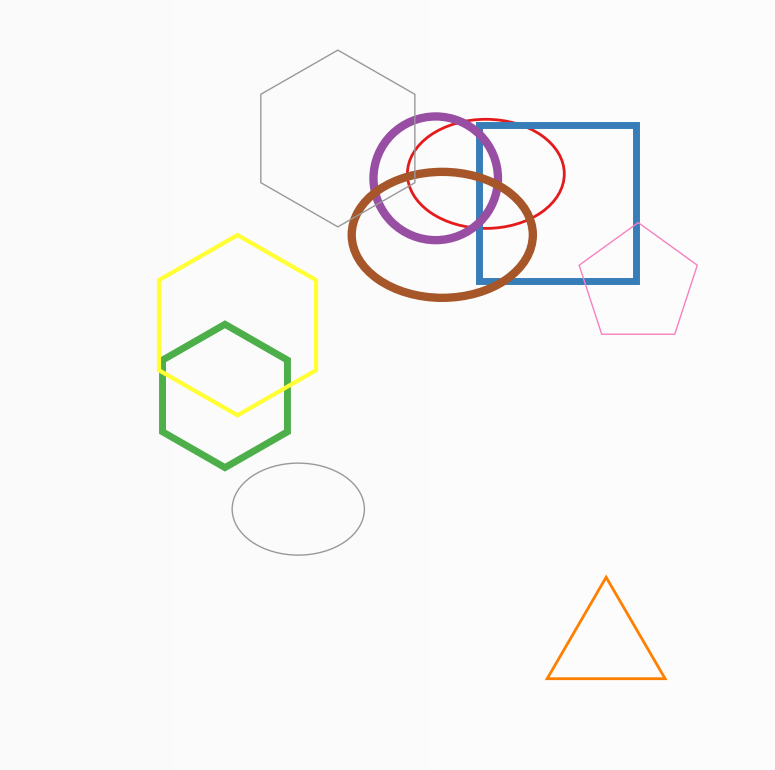[{"shape": "oval", "thickness": 1, "radius": 0.51, "center": [0.627, 0.774]}, {"shape": "square", "thickness": 2.5, "radius": 0.51, "center": [0.72, 0.737]}, {"shape": "hexagon", "thickness": 2.5, "radius": 0.47, "center": [0.29, 0.486]}, {"shape": "circle", "thickness": 3, "radius": 0.4, "center": [0.562, 0.768]}, {"shape": "triangle", "thickness": 1, "radius": 0.44, "center": [0.782, 0.163]}, {"shape": "hexagon", "thickness": 1.5, "radius": 0.59, "center": [0.306, 0.578]}, {"shape": "oval", "thickness": 3, "radius": 0.58, "center": [0.571, 0.695]}, {"shape": "pentagon", "thickness": 0.5, "radius": 0.4, "center": [0.824, 0.631]}, {"shape": "hexagon", "thickness": 0.5, "radius": 0.57, "center": [0.436, 0.82]}, {"shape": "oval", "thickness": 0.5, "radius": 0.43, "center": [0.385, 0.339]}]